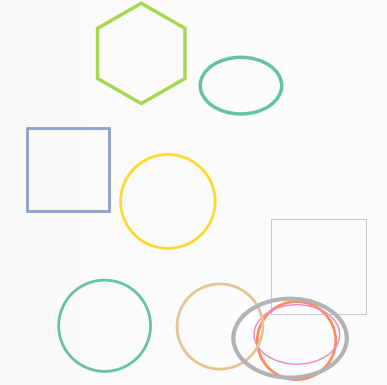[{"shape": "oval", "thickness": 2.5, "radius": 0.53, "center": [0.622, 0.778]}, {"shape": "circle", "thickness": 2, "radius": 0.59, "center": [0.27, 0.154]}, {"shape": "circle", "thickness": 2, "radius": 0.51, "center": [0.765, 0.115]}, {"shape": "square", "thickness": 2, "radius": 0.53, "center": [0.176, 0.56]}, {"shape": "oval", "thickness": 1, "radius": 0.55, "center": [0.766, 0.131]}, {"shape": "hexagon", "thickness": 2.5, "radius": 0.65, "center": [0.365, 0.861]}, {"shape": "circle", "thickness": 2, "radius": 0.61, "center": [0.433, 0.477]}, {"shape": "circle", "thickness": 2, "radius": 0.55, "center": [0.567, 0.152]}, {"shape": "oval", "thickness": 3, "radius": 0.73, "center": [0.749, 0.122]}, {"shape": "square", "thickness": 0.5, "radius": 0.62, "center": [0.821, 0.307]}]